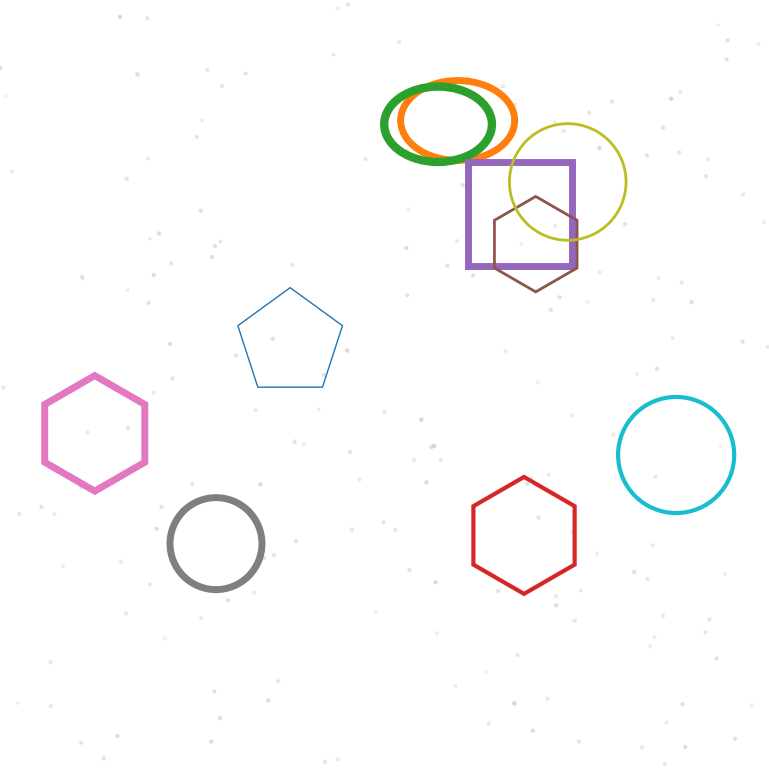[{"shape": "pentagon", "thickness": 0.5, "radius": 0.36, "center": [0.377, 0.555]}, {"shape": "oval", "thickness": 2.5, "radius": 0.37, "center": [0.594, 0.844]}, {"shape": "oval", "thickness": 3, "radius": 0.35, "center": [0.569, 0.839]}, {"shape": "hexagon", "thickness": 1.5, "radius": 0.38, "center": [0.681, 0.305]}, {"shape": "square", "thickness": 2.5, "radius": 0.34, "center": [0.675, 0.722]}, {"shape": "hexagon", "thickness": 1, "radius": 0.31, "center": [0.696, 0.683]}, {"shape": "hexagon", "thickness": 2.5, "radius": 0.38, "center": [0.123, 0.437]}, {"shape": "circle", "thickness": 2.5, "radius": 0.3, "center": [0.28, 0.294]}, {"shape": "circle", "thickness": 1, "radius": 0.38, "center": [0.737, 0.764]}, {"shape": "circle", "thickness": 1.5, "radius": 0.38, "center": [0.878, 0.409]}]